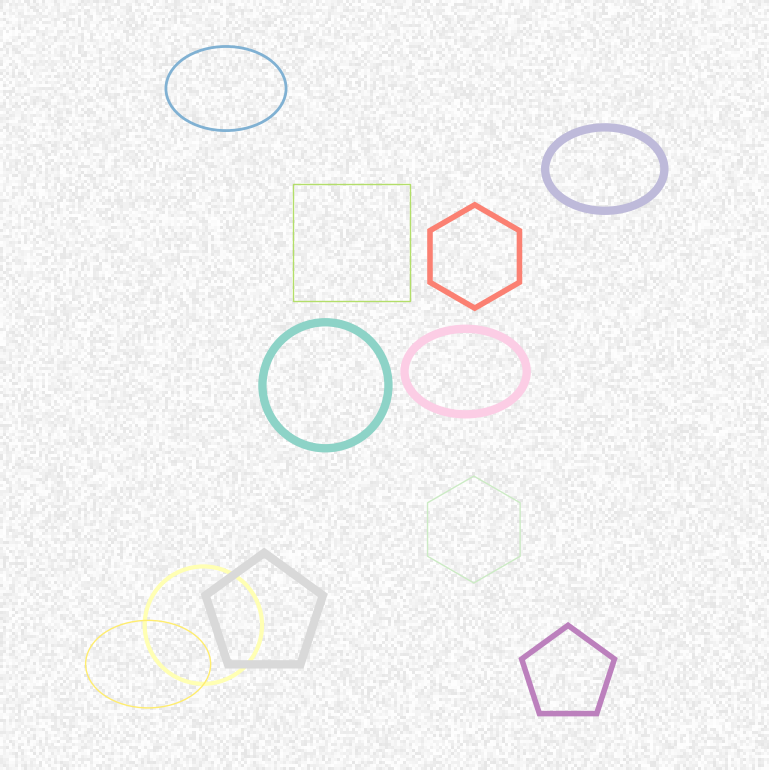[{"shape": "circle", "thickness": 3, "radius": 0.41, "center": [0.423, 0.5]}, {"shape": "circle", "thickness": 1.5, "radius": 0.38, "center": [0.264, 0.188]}, {"shape": "oval", "thickness": 3, "radius": 0.39, "center": [0.785, 0.78]}, {"shape": "hexagon", "thickness": 2, "radius": 0.34, "center": [0.617, 0.667]}, {"shape": "oval", "thickness": 1, "radius": 0.39, "center": [0.294, 0.885]}, {"shape": "square", "thickness": 0.5, "radius": 0.38, "center": [0.456, 0.685]}, {"shape": "oval", "thickness": 3, "radius": 0.4, "center": [0.605, 0.517]}, {"shape": "pentagon", "thickness": 3, "radius": 0.4, "center": [0.343, 0.202]}, {"shape": "pentagon", "thickness": 2, "radius": 0.32, "center": [0.738, 0.125]}, {"shape": "hexagon", "thickness": 0.5, "radius": 0.35, "center": [0.615, 0.312]}, {"shape": "oval", "thickness": 0.5, "radius": 0.41, "center": [0.192, 0.137]}]